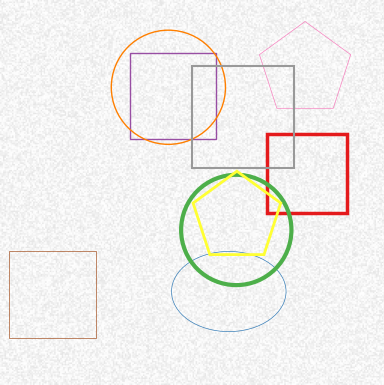[{"shape": "square", "thickness": 2.5, "radius": 0.52, "center": [0.798, 0.55]}, {"shape": "oval", "thickness": 0.5, "radius": 0.74, "center": [0.594, 0.243]}, {"shape": "circle", "thickness": 3, "radius": 0.72, "center": [0.614, 0.403]}, {"shape": "square", "thickness": 1, "radius": 0.55, "center": [0.45, 0.75]}, {"shape": "circle", "thickness": 1, "radius": 0.74, "center": [0.437, 0.773]}, {"shape": "pentagon", "thickness": 2, "radius": 0.6, "center": [0.615, 0.436]}, {"shape": "square", "thickness": 0.5, "radius": 0.57, "center": [0.136, 0.235]}, {"shape": "pentagon", "thickness": 0.5, "radius": 0.62, "center": [0.792, 0.82]}, {"shape": "square", "thickness": 1.5, "radius": 0.66, "center": [0.63, 0.697]}]